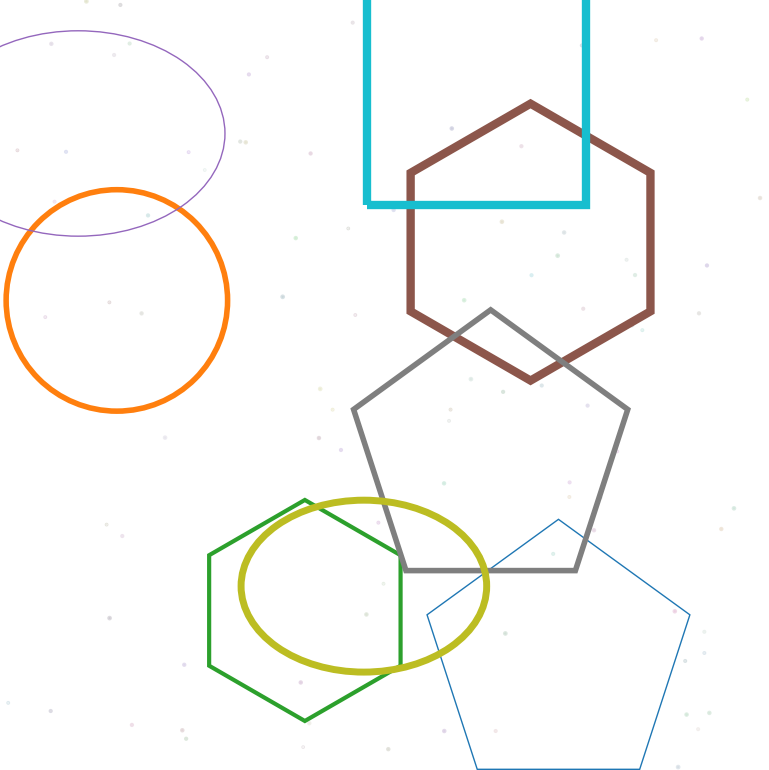[{"shape": "pentagon", "thickness": 0.5, "radius": 0.9, "center": [0.725, 0.146]}, {"shape": "circle", "thickness": 2, "radius": 0.72, "center": [0.152, 0.61]}, {"shape": "hexagon", "thickness": 1.5, "radius": 0.72, "center": [0.396, 0.207]}, {"shape": "oval", "thickness": 0.5, "radius": 0.95, "center": [0.102, 0.827]}, {"shape": "hexagon", "thickness": 3, "radius": 0.9, "center": [0.689, 0.686]}, {"shape": "pentagon", "thickness": 2, "radius": 0.94, "center": [0.637, 0.41]}, {"shape": "oval", "thickness": 2.5, "radius": 0.8, "center": [0.473, 0.239]}, {"shape": "square", "thickness": 3, "radius": 0.71, "center": [0.619, 0.877]}]